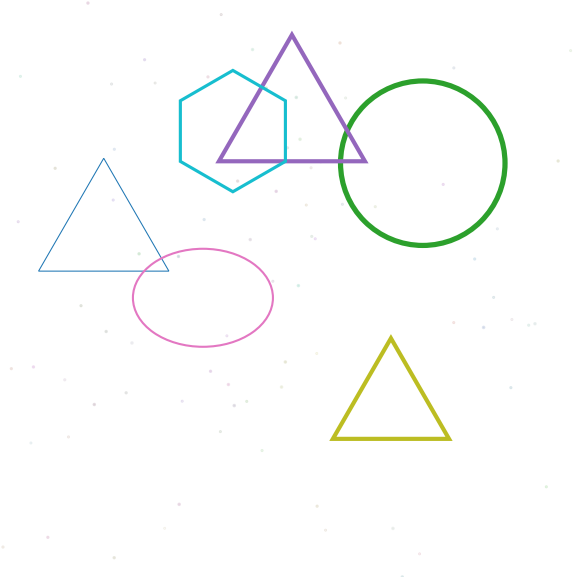[{"shape": "triangle", "thickness": 0.5, "radius": 0.65, "center": [0.18, 0.595]}, {"shape": "circle", "thickness": 2.5, "radius": 0.71, "center": [0.732, 0.717]}, {"shape": "triangle", "thickness": 2, "radius": 0.73, "center": [0.505, 0.793]}, {"shape": "oval", "thickness": 1, "radius": 0.61, "center": [0.351, 0.484]}, {"shape": "triangle", "thickness": 2, "radius": 0.58, "center": [0.677, 0.297]}, {"shape": "hexagon", "thickness": 1.5, "radius": 0.53, "center": [0.403, 0.772]}]